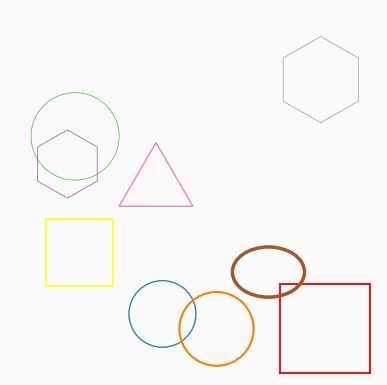[{"shape": "square", "thickness": 1.5, "radius": 0.58, "center": [0.84, 0.147]}, {"shape": "circle", "thickness": 1, "radius": 0.43, "center": [0.419, 0.185]}, {"shape": "circle", "thickness": 0.5, "radius": 0.57, "center": [0.194, 0.646]}, {"shape": "hexagon", "thickness": 0.5, "radius": 0.44, "center": [0.174, 0.574]}, {"shape": "circle", "thickness": 1.5, "radius": 0.48, "center": [0.559, 0.146]}, {"shape": "square", "thickness": 1.5, "radius": 0.43, "center": [0.206, 0.344]}, {"shape": "oval", "thickness": 2.5, "radius": 0.47, "center": [0.693, 0.293]}, {"shape": "triangle", "thickness": 1, "radius": 0.55, "center": [0.403, 0.519]}, {"shape": "hexagon", "thickness": 0.5, "radius": 0.56, "center": [0.828, 0.793]}]